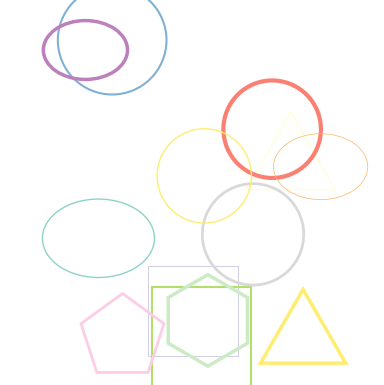[{"shape": "oval", "thickness": 1, "radius": 0.73, "center": [0.256, 0.381]}, {"shape": "triangle", "thickness": 0.5, "radius": 0.67, "center": [0.755, 0.574]}, {"shape": "square", "thickness": 0.5, "radius": 0.58, "center": [0.502, 0.193]}, {"shape": "circle", "thickness": 3, "radius": 0.63, "center": [0.707, 0.664]}, {"shape": "circle", "thickness": 1.5, "radius": 0.71, "center": [0.291, 0.896]}, {"shape": "oval", "thickness": 0.5, "radius": 0.61, "center": [0.833, 0.567]}, {"shape": "square", "thickness": 1.5, "radius": 0.65, "center": [0.524, 0.126]}, {"shape": "pentagon", "thickness": 2, "radius": 0.57, "center": [0.318, 0.124]}, {"shape": "circle", "thickness": 2, "radius": 0.66, "center": [0.657, 0.391]}, {"shape": "oval", "thickness": 2.5, "radius": 0.55, "center": [0.222, 0.87]}, {"shape": "hexagon", "thickness": 2.5, "radius": 0.59, "center": [0.54, 0.168]}, {"shape": "triangle", "thickness": 2.5, "radius": 0.64, "center": [0.787, 0.121]}, {"shape": "circle", "thickness": 1, "radius": 0.61, "center": [0.531, 0.543]}]